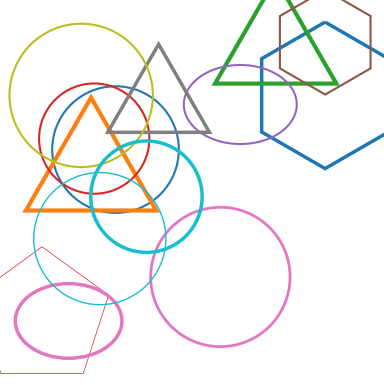[{"shape": "circle", "thickness": 1.5, "radius": 0.82, "center": [0.3, 0.611]}, {"shape": "hexagon", "thickness": 2.5, "radius": 0.95, "center": [0.844, 0.752]}, {"shape": "triangle", "thickness": 3, "radius": 0.98, "center": [0.236, 0.551]}, {"shape": "triangle", "thickness": 3, "radius": 0.91, "center": [0.716, 0.874]}, {"shape": "pentagon", "thickness": 0.5, "radius": 0.91, "center": [0.109, 0.177]}, {"shape": "circle", "thickness": 1.5, "radius": 0.72, "center": [0.245, 0.64]}, {"shape": "oval", "thickness": 1.5, "radius": 0.73, "center": [0.624, 0.729]}, {"shape": "hexagon", "thickness": 1.5, "radius": 0.68, "center": [0.845, 0.89]}, {"shape": "circle", "thickness": 2, "radius": 0.91, "center": [0.572, 0.281]}, {"shape": "oval", "thickness": 2.5, "radius": 0.69, "center": [0.178, 0.166]}, {"shape": "triangle", "thickness": 2.5, "radius": 0.76, "center": [0.412, 0.733]}, {"shape": "circle", "thickness": 1.5, "radius": 0.93, "center": [0.211, 0.752]}, {"shape": "circle", "thickness": 1, "radius": 0.86, "center": [0.259, 0.38]}, {"shape": "circle", "thickness": 2.5, "radius": 0.72, "center": [0.38, 0.489]}]